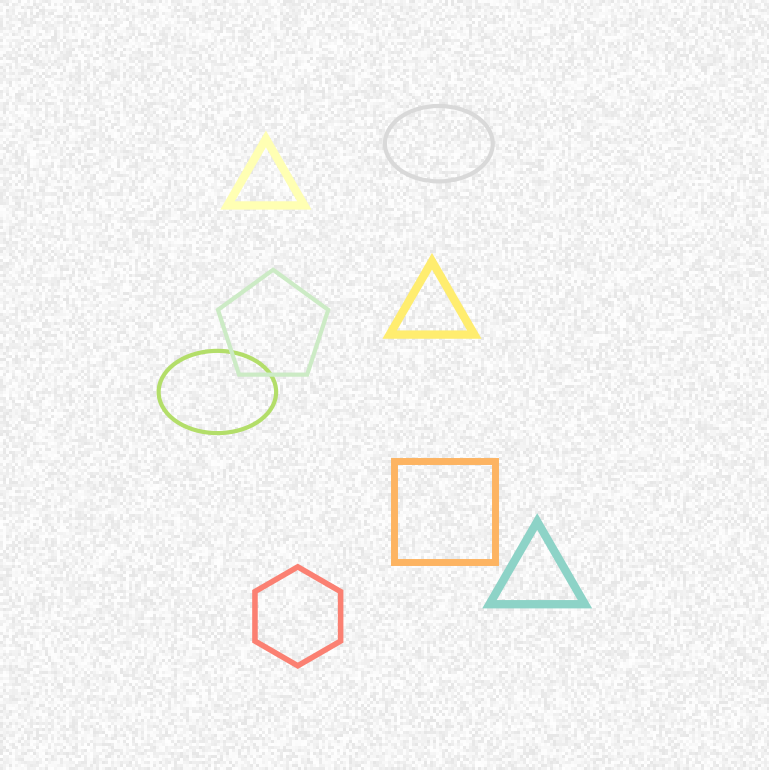[{"shape": "triangle", "thickness": 3, "radius": 0.36, "center": [0.698, 0.251]}, {"shape": "triangle", "thickness": 3, "radius": 0.29, "center": [0.345, 0.762]}, {"shape": "hexagon", "thickness": 2, "radius": 0.32, "center": [0.387, 0.2]}, {"shape": "square", "thickness": 2.5, "radius": 0.33, "center": [0.577, 0.335]}, {"shape": "oval", "thickness": 1.5, "radius": 0.38, "center": [0.282, 0.491]}, {"shape": "oval", "thickness": 1.5, "radius": 0.35, "center": [0.57, 0.813]}, {"shape": "pentagon", "thickness": 1.5, "radius": 0.38, "center": [0.355, 0.574]}, {"shape": "triangle", "thickness": 3, "radius": 0.32, "center": [0.561, 0.597]}]